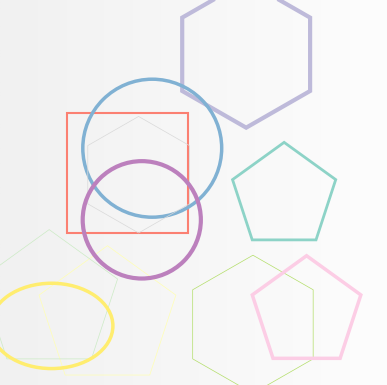[{"shape": "pentagon", "thickness": 2, "radius": 0.7, "center": [0.733, 0.49]}, {"shape": "pentagon", "thickness": 0.5, "radius": 0.93, "center": [0.277, 0.176]}, {"shape": "hexagon", "thickness": 3, "radius": 0.95, "center": [0.635, 0.859]}, {"shape": "square", "thickness": 1.5, "radius": 0.78, "center": [0.329, 0.551]}, {"shape": "circle", "thickness": 2.5, "radius": 0.9, "center": [0.393, 0.615]}, {"shape": "hexagon", "thickness": 0.5, "radius": 0.9, "center": [0.653, 0.158]}, {"shape": "pentagon", "thickness": 2.5, "radius": 0.74, "center": [0.791, 0.188]}, {"shape": "hexagon", "thickness": 0.5, "radius": 0.76, "center": [0.358, 0.546]}, {"shape": "circle", "thickness": 3, "radius": 0.76, "center": [0.366, 0.429]}, {"shape": "pentagon", "thickness": 0.5, "radius": 0.93, "center": [0.127, 0.218]}, {"shape": "oval", "thickness": 2.5, "radius": 0.79, "center": [0.133, 0.153]}]